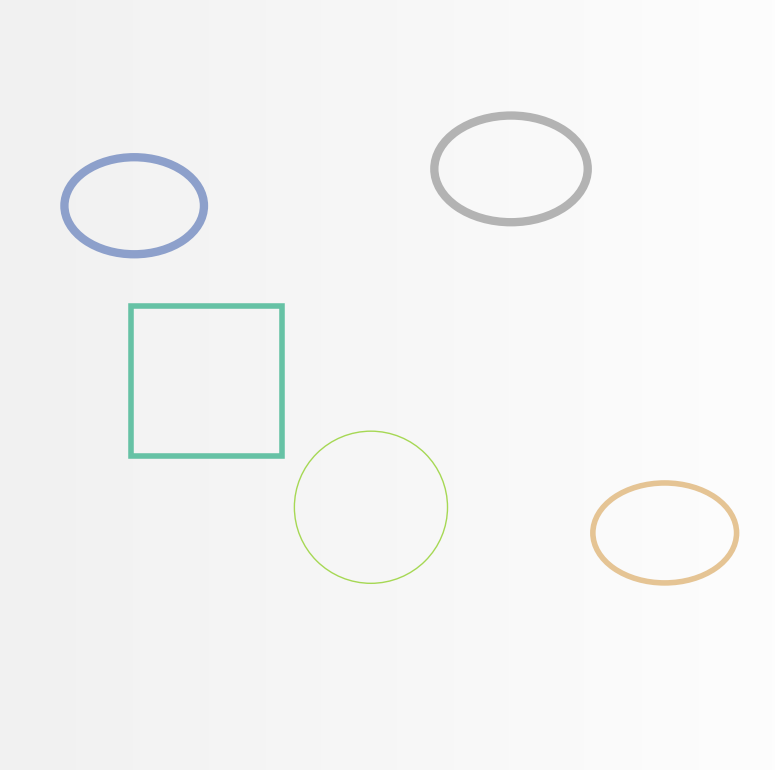[{"shape": "square", "thickness": 2, "radius": 0.49, "center": [0.266, 0.505]}, {"shape": "oval", "thickness": 3, "radius": 0.45, "center": [0.173, 0.733]}, {"shape": "circle", "thickness": 0.5, "radius": 0.49, "center": [0.479, 0.341]}, {"shape": "oval", "thickness": 2, "radius": 0.46, "center": [0.858, 0.308]}, {"shape": "oval", "thickness": 3, "radius": 0.49, "center": [0.659, 0.781]}]